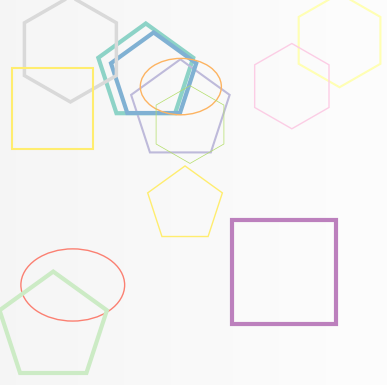[{"shape": "pentagon", "thickness": 3, "radius": 0.64, "center": [0.376, 0.81]}, {"shape": "hexagon", "thickness": 1.5, "radius": 0.61, "center": [0.876, 0.895]}, {"shape": "pentagon", "thickness": 1.5, "radius": 0.67, "center": [0.465, 0.712]}, {"shape": "oval", "thickness": 1, "radius": 0.67, "center": [0.188, 0.26]}, {"shape": "pentagon", "thickness": 3, "radius": 0.58, "center": [0.396, 0.8]}, {"shape": "oval", "thickness": 1, "radius": 0.52, "center": [0.467, 0.775]}, {"shape": "hexagon", "thickness": 0.5, "radius": 0.51, "center": [0.49, 0.677]}, {"shape": "hexagon", "thickness": 1, "radius": 0.55, "center": [0.753, 0.776]}, {"shape": "hexagon", "thickness": 2.5, "radius": 0.69, "center": [0.182, 0.872]}, {"shape": "square", "thickness": 3, "radius": 0.67, "center": [0.732, 0.293]}, {"shape": "pentagon", "thickness": 3, "radius": 0.73, "center": [0.137, 0.149]}, {"shape": "pentagon", "thickness": 1, "radius": 0.51, "center": [0.477, 0.468]}, {"shape": "square", "thickness": 1.5, "radius": 0.53, "center": [0.136, 0.717]}]